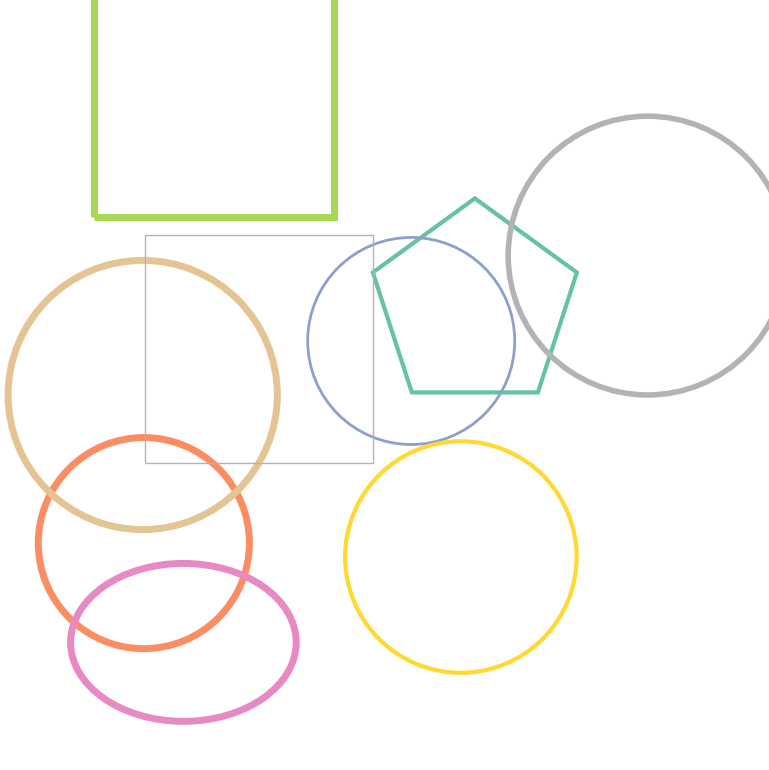[{"shape": "pentagon", "thickness": 1.5, "radius": 0.7, "center": [0.617, 0.603]}, {"shape": "circle", "thickness": 2.5, "radius": 0.69, "center": [0.187, 0.295]}, {"shape": "circle", "thickness": 1, "radius": 0.67, "center": [0.534, 0.557]}, {"shape": "oval", "thickness": 2.5, "radius": 0.73, "center": [0.238, 0.166]}, {"shape": "square", "thickness": 2.5, "radius": 0.78, "center": [0.278, 0.874]}, {"shape": "circle", "thickness": 1.5, "radius": 0.75, "center": [0.599, 0.277]}, {"shape": "circle", "thickness": 2.5, "radius": 0.87, "center": [0.185, 0.487]}, {"shape": "square", "thickness": 0.5, "radius": 0.74, "center": [0.336, 0.547]}, {"shape": "circle", "thickness": 2, "radius": 0.91, "center": [0.841, 0.668]}]